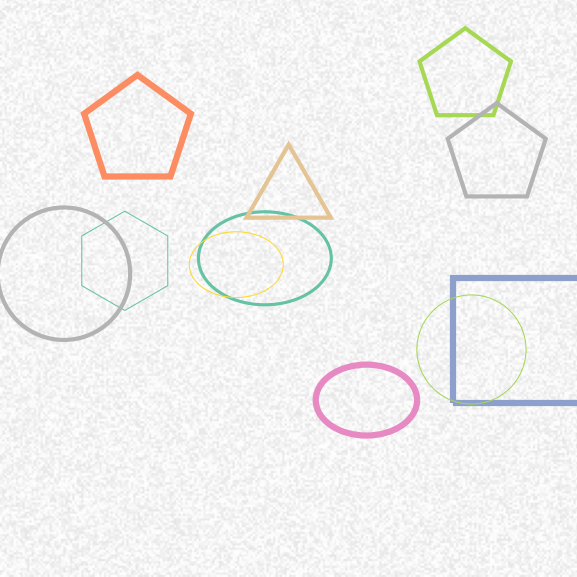[{"shape": "hexagon", "thickness": 0.5, "radius": 0.43, "center": [0.216, 0.548]}, {"shape": "oval", "thickness": 1.5, "radius": 0.58, "center": [0.459, 0.552]}, {"shape": "pentagon", "thickness": 3, "radius": 0.49, "center": [0.238, 0.772]}, {"shape": "square", "thickness": 3, "radius": 0.54, "center": [0.894, 0.41]}, {"shape": "oval", "thickness": 3, "radius": 0.44, "center": [0.635, 0.306]}, {"shape": "pentagon", "thickness": 2, "radius": 0.42, "center": [0.806, 0.867]}, {"shape": "circle", "thickness": 0.5, "radius": 0.47, "center": [0.816, 0.394]}, {"shape": "oval", "thickness": 0.5, "radius": 0.41, "center": [0.409, 0.541]}, {"shape": "triangle", "thickness": 2, "radius": 0.42, "center": [0.5, 0.664]}, {"shape": "circle", "thickness": 2, "radius": 0.57, "center": [0.111, 0.525]}, {"shape": "pentagon", "thickness": 2, "radius": 0.45, "center": [0.86, 0.731]}]